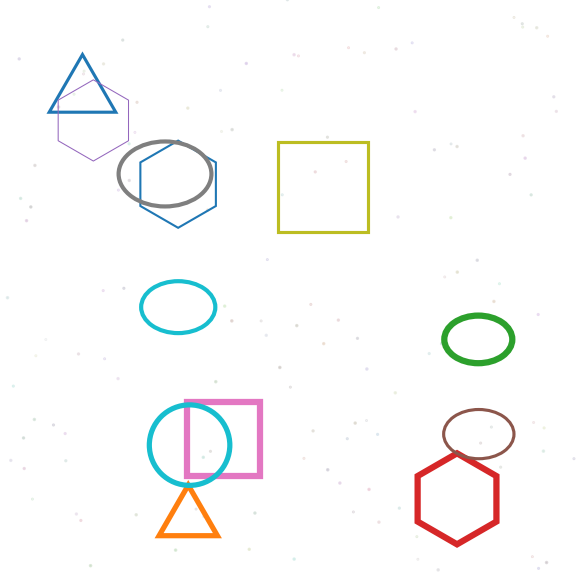[{"shape": "triangle", "thickness": 1.5, "radius": 0.33, "center": [0.143, 0.838]}, {"shape": "hexagon", "thickness": 1, "radius": 0.38, "center": [0.308, 0.68]}, {"shape": "triangle", "thickness": 2.5, "radius": 0.29, "center": [0.326, 0.101]}, {"shape": "oval", "thickness": 3, "radius": 0.29, "center": [0.828, 0.411]}, {"shape": "hexagon", "thickness": 3, "radius": 0.39, "center": [0.791, 0.135]}, {"shape": "hexagon", "thickness": 0.5, "radius": 0.35, "center": [0.162, 0.791]}, {"shape": "oval", "thickness": 1.5, "radius": 0.3, "center": [0.829, 0.247]}, {"shape": "square", "thickness": 3, "radius": 0.32, "center": [0.387, 0.239]}, {"shape": "oval", "thickness": 2, "radius": 0.4, "center": [0.286, 0.698]}, {"shape": "square", "thickness": 1.5, "radius": 0.39, "center": [0.559, 0.675]}, {"shape": "oval", "thickness": 2, "radius": 0.32, "center": [0.309, 0.467]}, {"shape": "circle", "thickness": 2.5, "radius": 0.35, "center": [0.328, 0.228]}]